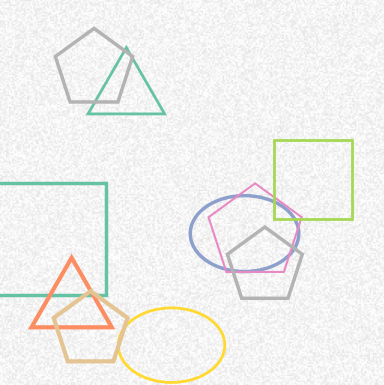[{"shape": "triangle", "thickness": 2, "radius": 0.57, "center": [0.328, 0.762]}, {"shape": "square", "thickness": 2.5, "radius": 0.73, "center": [0.131, 0.379]}, {"shape": "triangle", "thickness": 3, "radius": 0.6, "center": [0.186, 0.21]}, {"shape": "oval", "thickness": 2.5, "radius": 0.7, "center": [0.635, 0.393]}, {"shape": "pentagon", "thickness": 1.5, "radius": 0.64, "center": [0.663, 0.397]}, {"shape": "square", "thickness": 2, "radius": 0.51, "center": [0.813, 0.534]}, {"shape": "oval", "thickness": 2, "radius": 0.69, "center": [0.446, 0.103]}, {"shape": "pentagon", "thickness": 3, "radius": 0.5, "center": [0.235, 0.143]}, {"shape": "pentagon", "thickness": 2.5, "radius": 0.53, "center": [0.244, 0.821]}, {"shape": "pentagon", "thickness": 2.5, "radius": 0.51, "center": [0.688, 0.308]}]